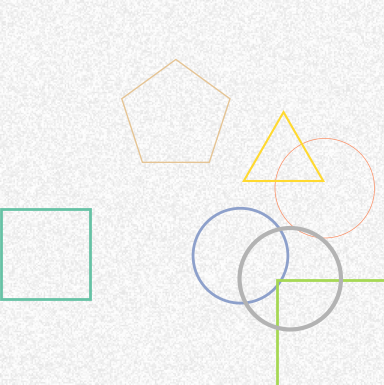[{"shape": "square", "thickness": 2, "radius": 0.58, "center": [0.118, 0.34]}, {"shape": "circle", "thickness": 0.5, "radius": 0.65, "center": [0.844, 0.511]}, {"shape": "circle", "thickness": 2, "radius": 0.62, "center": [0.625, 0.336]}, {"shape": "square", "thickness": 2, "radius": 0.75, "center": [0.869, 0.122]}, {"shape": "triangle", "thickness": 1.5, "radius": 0.6, "center": [0.736, 0.59]}, {"shape": "pentagon", "thickness": 1, "radius": 0.74, "center": [0.457, 0.698]}, {"shape": "circle", "thickness": 3, "radius": 0.66, "center": [0.754, 0.276]}]